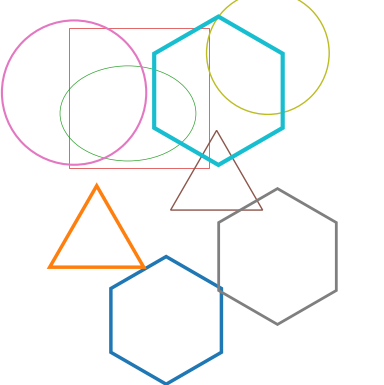[{"shape": "hexagon", "thickness": 2.5, "radius": 0.83, "center": [0.432, 0.168]}, {"shape": "triangle", "thickness": 2.5, "radius": 0.7, "center": [0.251, 0.377]}, {"shape": "oval", "thickness": 0.5, "radius": 0.88, "center": [0.332, 0.705]}, {"shape": "square", "thickness": 0.5, "radius": 0.91, "center": [0.361, 0.745]}, {"shape": "triangle", "thickness": 1, "radius": 0.69, "center": [0.563, 0.523]}, {"shape": "circle", "thickness": 1.5, "radius": 0.94, "center": [0.192, 0.76]}, {"shape": "hexagon", "thickness": 2, "radius": 0.88, "center": [0.721, 0.334]}, {"shape": "circle", "thickness": 1, "radius": 0.8, "center": [0.696, 0.862]}, {"shape": "hexagon", "thickness": 3, "radius": 0.96, "center": [0.567, 0.764]}]